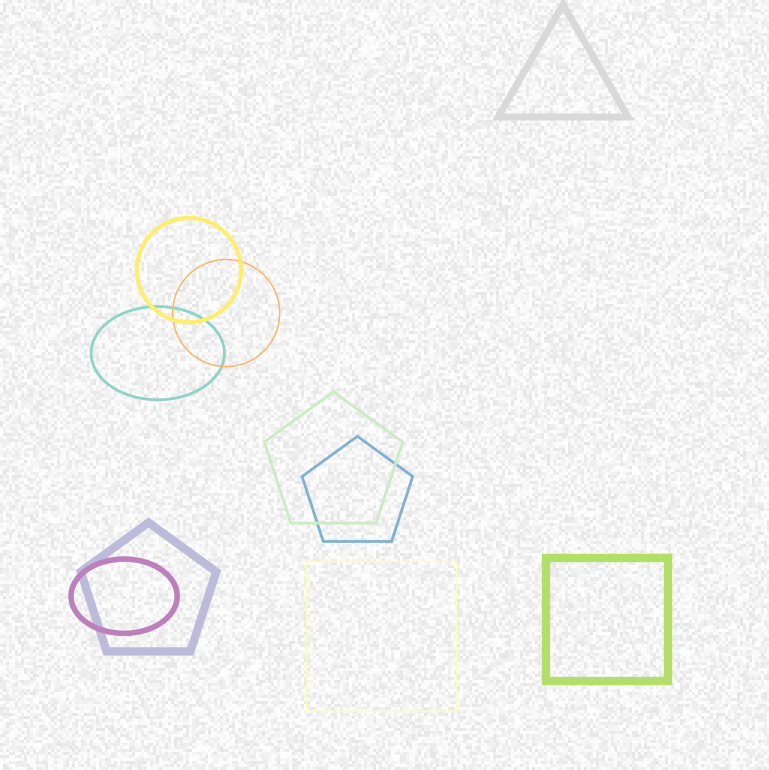[{"shape": "oval", "thickness": 1, "radius": 0.43, "center": [0.205, 0.541]}, {"shape": "square", "thickness": 0.5, "radius": 0.49, "center": [0.495, 0.174]}, {"shape": "pentagon", "thickness": 3, "radius": 0.46, "center": [0.193, 0.229]}, {"shape": "pentagon", "thickness": 1, "radius": 0.38, "center": [0.464, 0.358]}, {"shape": "circle", "thickness": 0.5, "radius": 0.35, "center": [0.294, 0.593]}, {"shape": "square", "thickness": 3, "radius": 0.4, "center": [0.788, 0.196]}, {"shape": "triangle", "thickness": 2.5, "radius": 0.49, "center": [0.731, 0.897]}, {"shape": "oval", "thickness": 2, "radius": 0.34, "center": [0.161, 0.226]}, {"shape": "pentagon", "thickness": 1, "radius": 0.47, "center": [0.433, 0.397]}, {"shape": "circle", "thickness": 1.5, "radius": 0.34, "center": [0.245, 0.649]}]